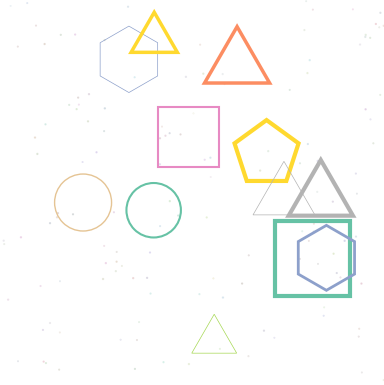[{"shape": "circle", "thickness": 1.5, "radius": 0.35, "center": [0.399, 0.454]}, {"shape": "square", "thickness": 3, "radius": 0.48, "center": [0.812, 0.328]}, {"shape": "triangle", "thickness": 2.5, "radius": 0.49, "center": [0.616, 0.833]}, {"shape": "hexagon", "thickness": 0.5, "radius": 0.43, "center": [0.335, 0.846]}, {"shape": "hexagon", "thickness": 2, "radius": 0.42, "center": [0.848, 0.33]}, {"shape": "square", "thickness": 1.5, "radius": 0.39, "center": [0.489, 0.644]}, {"shape": "triangle", "thickness": 0.5, "radius": 0.34, "center": [0.556, 0.116]}, {"shape": "triangle", "thickness": 2.5, "radius": 0.35, "center": [0.401, 0.899]}, {"shape": "pentagon", "thickness": 3, "radius": 0.44, "center": [0.692, 0.601]}, {"shape": "circle", "thickness": 1, "radius": 0.37, "center": [0.216, 0.474]}, {"shape": "triangle", "thickness": 0.5, "radius": 0.46, "center": [0.738, 0.488]}, {"shape": "triangle", "thickness": 3, "radius": 0.48, "center": [0.833, 0.488]}]